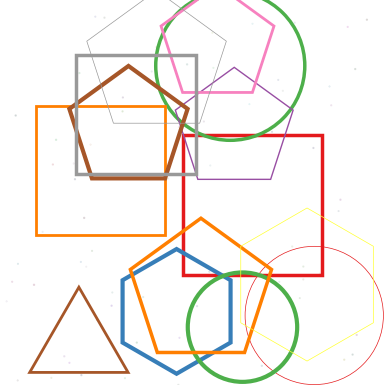[{"shape": "circle", "thickness": 0.5, "radius": 0.9, "center": [0.816, 0.181]}, {"shape": "square", "thickness": 2.5, "radius": 0.9, "center": [0.655, 0.468]}, {"shape": "hexagon", "thickness": 3, "radius": 0.81, "center": [0.459, 0.191]}, {"shape": "circle", "thickness": 3, "radius": 0.71, "center": [0.63, 0.15]}, {"shape": "circle", "thickness": 2.5, "radius": 0.97, "center": [0.598, 0.829]}, {"shape": "pentagon", "thickness": 1, "radius": 0.8, "center": [0.608, 0.664]}, {"shape": "pentagon", "thickness": 2.5, "radius": 0.96, "center": [0.522, 0.24]}, {"shape": "square", "thickness": 2, "radius": 0.84, "center": [0.262, 0.556]}, {"shape": "hexagon", "thickness": 0.5, "radius": 0.99, "center": [0.798, 0.261]}, {"shape": "triangle", "thickness": 2, "radius": 0.74, "center": [0.205, 0.106]}, {"shape": "pentagon", "thickness": 3, "radius": 0.81, "center": [0.334, 0.667]}, {"shape": "pentagon", "thickness": 2, "radius": 0.77, "center": [0.565, 0.885]}, {"shape": "square", "thickness": 2.5, "radius": 0.78, "center": [0.353, 0.703]}, {"shape": "pentagon", "thickness": 0.5, "radius": 0.95, "center": [0.407, 0.834]}]